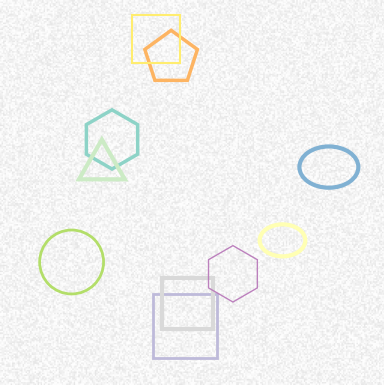[{"shape": "hexagon", "thickness": 2.5, "radius": 0.38, "center": [0.291, 0.638]}, {"shape": "oval", "thickness": 3, "radius": 0.3, "center": [0.734, 0.376]}, {"shape": "square", "thickness": 2, "radius": 0.41, "center": [0.48, 0.153]}, {"shape": "oval", "thickness": 3, "radius": 0.38, "center": [0.854, 0.566]}, {"shape": "pentagon", "thickness": 2.5, "radius": 0.36, "center": [0.444, 0.849]}, {"shape": "circle", "thickness": 2, "radius": 0.42, "center": [0.186, 0.32]}, {"shape": "square", "thickness": 3, "radius": 0.33, "center": [0.487, 0.211]}, {"shape": "hexagon", "thickness": 1, "radius": 0.37, "center": [0.605, 0.289]}, {"shape": "triangle", "thickness": 3, "radius": 0.34, "center": [0.265, 0.569]}, {"shape": "square", "thickness": 1.5, "radius": 0.31, "center": [0.405, 0.899]}]